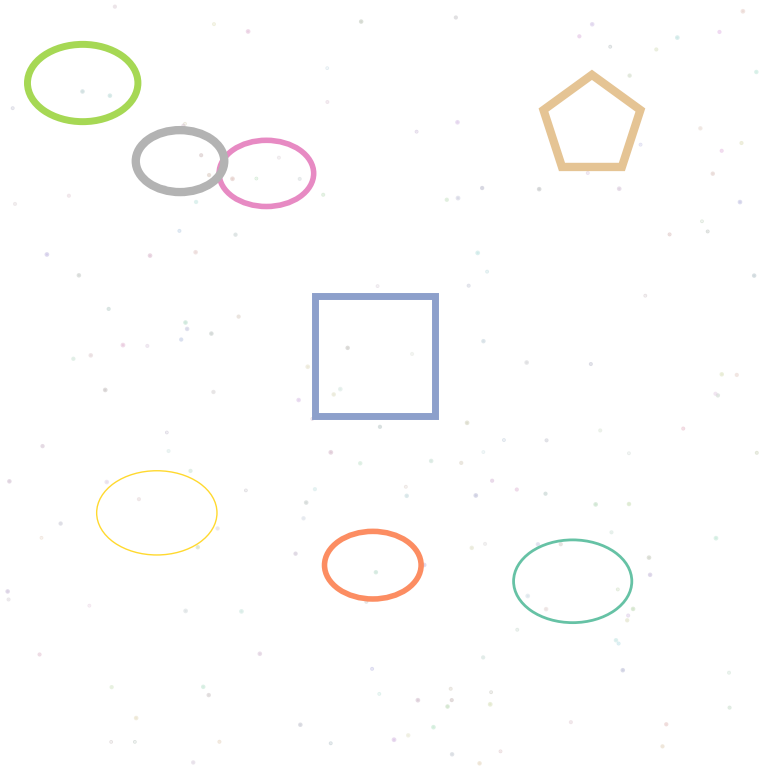[{"shape": "oval", "thickness": 1, "radius": 0.38, "center": [0.744, 0.245]}, {"shape": "oval", "thickness": 2, "radius": 0.31, "center": [0.484, 0.266]}, {"shape": "square", "thickness": 2.5, "radius": 0.39, "center": [0.487, 0.538]}, {"shape": "oval", "thickness": 2, "radius": 0.31, "center": [0.346, 0.775]}, {"shape": "oval", "thickness": 2.5, "radius": 0.36, "center": [0.107, 0.892]}, {"shape": "oval", "thickness": 0.5, "radius": 0.39, "center": [0.204, 0.334]}, {"shape": "pentagon", "thickness": 3, "radius": 0.33, "center": [0.769, 0.837]}, {"shape": "oval", "thickness": 3, "radius": 0.29, "center": [0.234, 0.791]}]